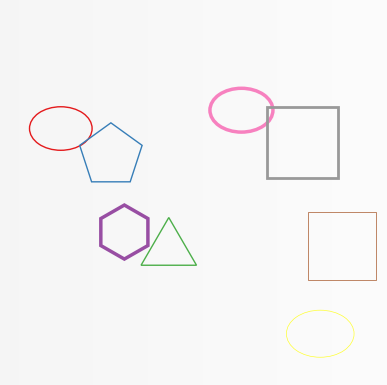[{"shape": "oval", "thickness": 1, "radius": 0.4, "center": [0.157, 0.666]}, {"shape": "pentagon", "thickness": 1, "radius": 0.42, "center": [0.286, 0.596]}, {"shape": "triangle", "thickness": 1, "radius": 0.41, "center": [0.436, 0.352]}, {"shape": "hexagon", "thickness": 2.5, "radius": 0.35, "center": [0.321, 0.397]}, {"shape": "oval", "thickness": 0.5, "radius": 0.44, "center": [0.826, 0.133]}, {"shape": "square", "thickness": 0.5, "radius": 0.44, "center": [0.882, 0.36]}, {"shape": "oval", "thickness": 2.5, "radius": 0.41, "center": [0.623, 0.714]}, {"shape": "square", "thickness": 2, "radius": 0.46, "center": [0.78, 0.629]}]